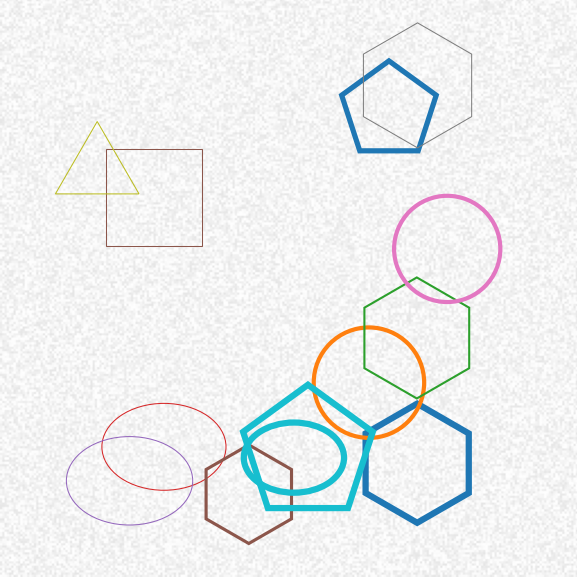[{"shape": "pentagon", "thickness": 2.5, "radius": 0.43, "center": [0.674, 0.808]}, {"shape": "hexagon", "thickness": 3, "radius": 0.52, "center": [0.722, 0.197]}, {"shape": "circle", "thickness": 2, "radius": 0.48, "center": [0.639, 0.337]}, {"shape": "hexagon", "thickness": 1, "radius": 0.52, "center": [0.722, 0.414]}, {"shape": "oval", "thickness": 0.5, "radius": 0.54, "center": [0.284, 0.225]}, {"shape": "oval", "thickness": 0.5, "radius": 0.55, "center": [0.224, 0.167]}, {"shape": "hexagon", "thickness": 1.5, "radius": 0.43, "center": [0.431, 0.143]}, {"shape": "square", "thickness": 0.5, "radius": 0.42, "center": [0.266, 0.657]}, {"shape": "circle", "thickness": 2, "radius": 0.46, "center": [0.774, 0.568]}, {"shape": "hexagon", "thickness": 0.5, "radius": 0.54, "center": [0.723, 0.851]}, {"shape": "triangle", "thickness": 0.5, "radius": 0.42, "center": [0.168, 0.705]}, {"shape": "oval", "thickness": 3, "radius": 0.43, "center": [0.509, 0.207]}, {"shape": "pentagon", "thickness": 3, "radius": 0.59, "center": [0.533, 0.215]}]